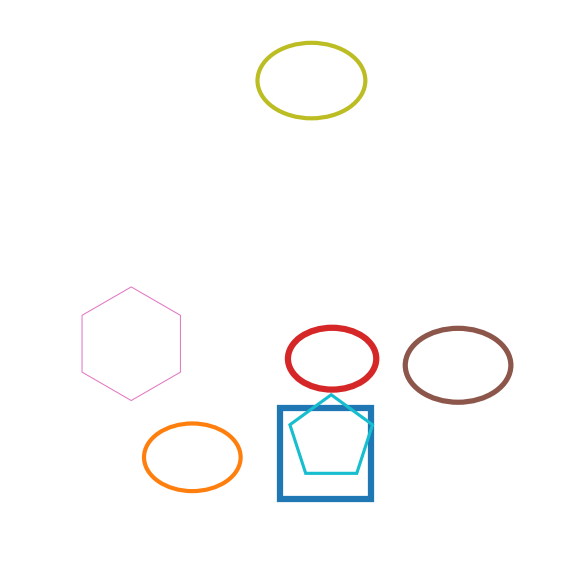[{"shape": "square", "thickness": 3, "radius": 0.39, "center": [0.564, 0.214]}, {"shape": "oval", "thickness": 2, "radius": 0.42, "center": [0.333, 0.207]}, {"shape": "oval", "thickness": 3, "radius": 0.38, "center": [0.575, 0.378]}, {"shape": "oval", "thickness": 2.5, "radius": 0.46, "center": [0.793, 0.367]}, {"shape": "hexagon", "thickness": 0.5, "radius": 0.49, "center": [0.227, 0.404]}, {"shape": "oval", "thickness": 2, "radius": 0.47, "center": [0.539, 0.86]}, {"shape": "pentagon", "thickness": 1.5, "radius": 0.38, "center": [0.574, 0.24]}]